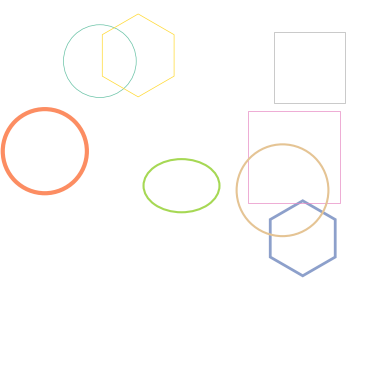[{"shape": "circle", "thickness": 0.5, "radius": 0.47, "center": [0.259, 0.841]}, {"shape": "circle", "thickness": 3, "radius": 0.55, "center": [0.116, 0.607]}, {"shape": "hexagon", "thickness": 2, "radius": 0.49, "center": [0.786, 0.381]}, {"shape": "square", "thickness": 0.5, "radius": 0.6, "center": [0.763, 0.591]}, {"shape": "oval", "thickness": 1.5, "radius": 0.49, "center": [0.471, 0.518]}, {"shape": "hexagon", "thickness": 0.5, "radius": 0.54, "center": [0.359, 0.856]}, {"shape": "circle", "thickness": 1.5, "radius": 0.6, "center": [0.734, 0.506]}, {"shape": "square", "thickness": 0.5, "radius": 0.46, "center": [0.805, 0.824]}]